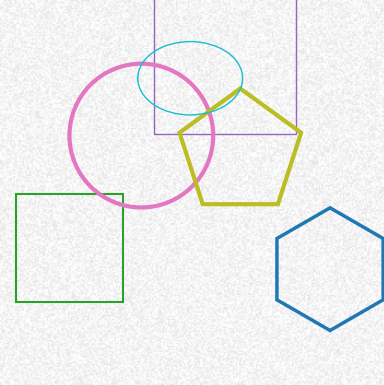[{"shape": "hexagon", "thickness": 2.5, "radius": 0.8, "center": [0.857, 0.301]}, {"shape": "square", "thickness": 1.5, "radius": 0.7, "center": [0.18, 0.356]}, {"shape": "square", "thickness": 1, "radius": 0.92, "center": [0.584, 0.837]}, {"shape": "circle", "thickness": 3, "radius": 0.93, "center": [0.367, 0.648]}, {"shape": "pentagon", "thickness": 3, "radius": 0.83, "center": [0.624, 0.604]}, {"shape": "oval", "thickness": 1, "radius": 0.68, "center": [0.494, 0.797]}]